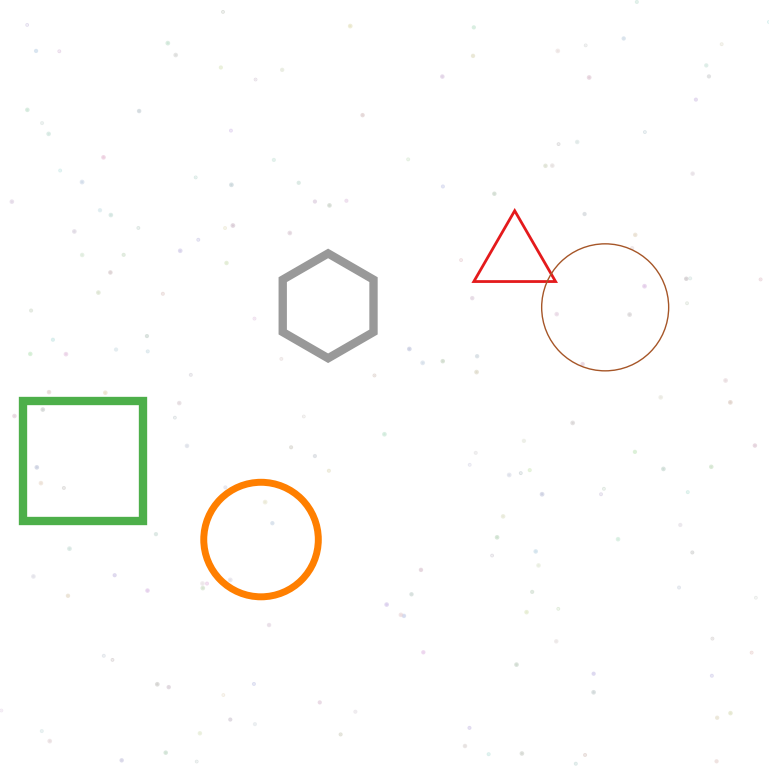[{"shape": "triangle", "thickness": 1, "radius": 0.31, "center": [0.668, 0.665]}, {"shape": "square", "thickness": 3, "radius": 0.39, "center": [0.108, 0.401]}, {"shape": "circle", "thickness": 2.5, "radius": 0.37, "center": [0.339, 0.299]}, {"shape": "circle", "thickness": 0.5, "radius": 0.41, "center": [0.786, 0.601]}, {"shape": "hexagon", "thickness": 3, "radius": 0.34, "center": [0.426, 0.603]}]